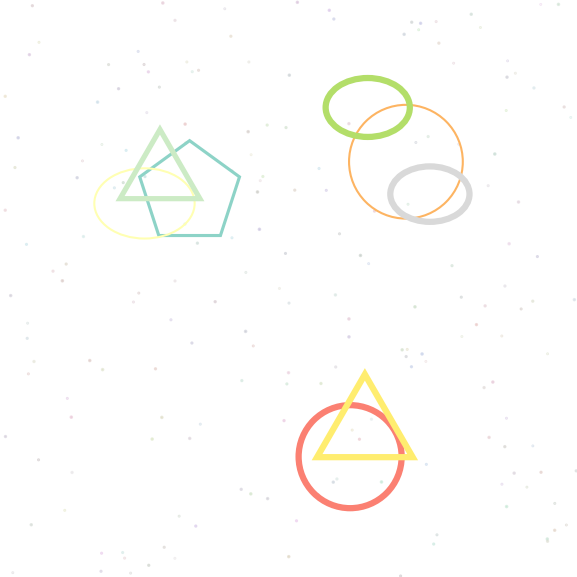[{"shape": "pentagon", "thickness": 1.5, "radius": 0.45, "center": [0.328, 0.665]}, {"shape": "oval", "thickness": 1, "radius": 0.43, "center": [0.25, 0.647]}, {"shape": "circle", "thickness": 3, "radius": 0.45, "center": [0.606, 0.208]}, {"shape": "circle", "thickness": 1, "radius": 0.49, "center": [0.703, 0.719]}, {"shape": "oval", "thickness": 3, "radius": 0.36, "center": [0.637, 0.813]}, {"shape": "oval", "thickness": 3, "radius": 0.34, "center": [0.744, 0.663]}, {"shape": "triangle", "thickness": 2.5, "radius": 0.4, "center": [0.277, 0.695]}, {"shape": "triangle", "thickness": 3, "radius": 0.48, "center": [0.632, 0.255]}]